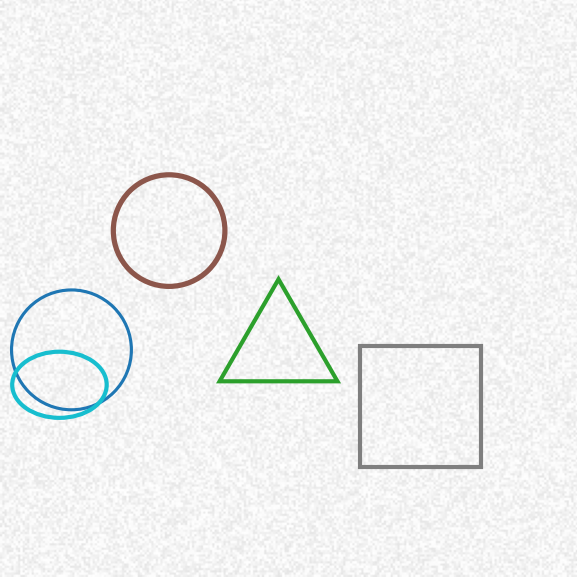[{"shape": "circle", "thickness": 1.5, "radius": 0.52, "center": [0.124, 0.393]}, {"shape": "triangle", "thickness": 2, "radius": 0.59, "center": [0.482, 0.398]}, {"shape": "circle", "thickness": 2.5, "radius": 0.48, "center": [0.293, 0.6]}, {"shape": "square", "thickness": 2, "radius": 0.52, "center": [0.728, 0.295]}, {"shape": "oval", "thickness": 2, "radius": 0.41, "center": [0.103, 0.333]}]